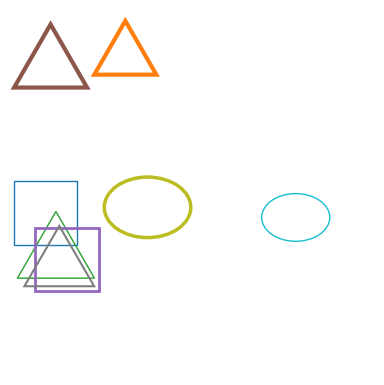[{"shape": "square", "thickness": 1, "radius": 0.41, "center": [0.117, 0.447]}, {"shape": "triangle", "thickness": 3, "radius": 0.47, "center": [0.325, 0.853]}, {"shape": "triangle", "thickness": 1, "radius": 0.58, "center": [0.145, 0.335]}, {"shape": "square", "thickness": 2, "radius": 0.41, "center": [0.174, 0.325]}, {"shape": "triangle", "thickness": 3, "radius": 0.55, "center": [0.131, 0.827]}, {"shape": "triangle", "thickness": 1.5, "radius": 0.52, "center": [0.154, 0.309]}, {"shape": "oval", "thickness": 2.5, "radius": 0.56, "center": [0.383, 0.461]}, {"shape": "oval", "thickness": 1, "radius": 0.44, "center": [0.768, 0.435]}]